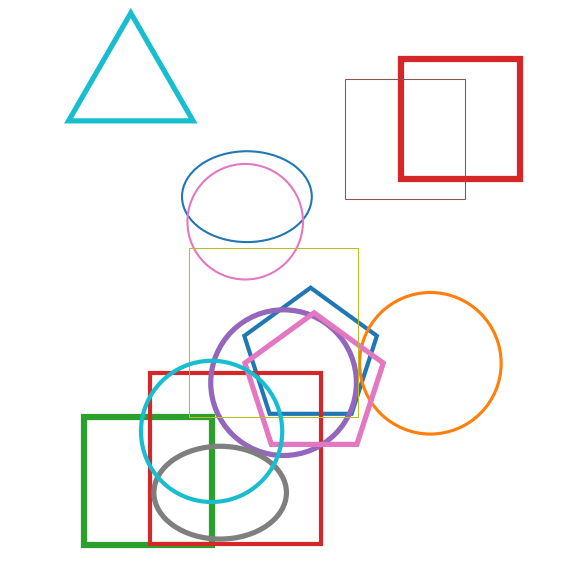[{"shape": "oval", "thickness": 1, "radius": 0.56, "center": [0.428, 0.659]}, {"shape": "pentagon", "thickness": 2, "radius": 0.6, "center": [0.538, 0.38]}, {"shape": "circle", "thickness": 1.5, "radius": 0.61, "center": [0.745, 0.37]}, {"shape": "square", "thickness": 3, "radius": 0.55, "center": [0.257, 0.166]}, {"shape": "square", "thickness": 3, "radius": 0.52, "center": [0.797, 0.793]}, {"shape": "square", "thickness": 2, "radius": 0.74, "center": [0.408, 0.205]}, {"shape": "circle", "thickness": 2.5, "radius": 0.63, "center": [0.491, 0.337]}, {"shape": "square", "thickness": 0.5, "radius": 0.52, "center": [0.701, 0.758]}, {"shape": "pentagon", "thickness": 2.5, "radius": 0.63, "center": [0.544, 0.332]}, {"shape": "circle", "thickness": 1, "radius": 0.5, "center": [0.425, 0.615]}, {"shape": "oval", "thickness": 2.5, "radius": 0.57, "center": [0.381, 0.146]}, {"shape": "square", "thickness": 0.5, "radius": 0.73, "center": [0.474, 0.423]}, {"shape": "triangle", "thickness": 2.5, "radius": 0.62, "center": [0.227, 0.852]}, {"shape": "circle", "thickness": 2, "radius": 0.61, "center": [0.366, 0.252]}]